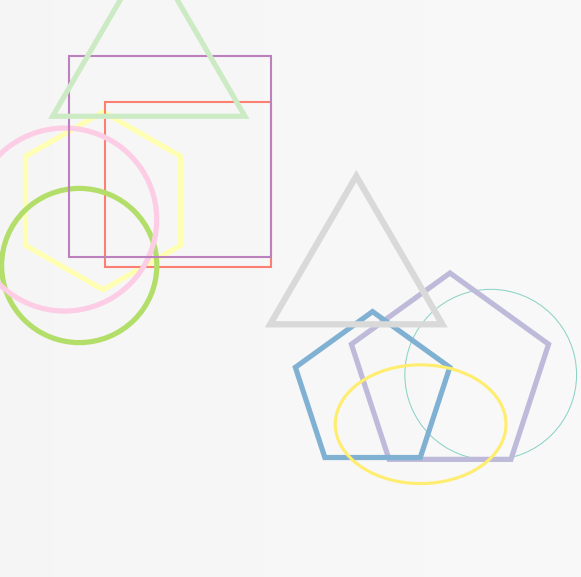[{"shape": "circle", "thickness": 0.5, "radius": 0.74, "center": [0.844, 0.35]}, {"shape": "hexagon", "thickness": 2.5, "radius": 0.77, "center": [0.177, 0.651]}, {"shape": "pentagon", "thickness": 2.5, "radius": 0.89, "center": [0.774, 0.348]}, {"shape": "square", "thickness": 1, "radius": 0.71, "center": [0.323, 0.68]}, {"shape": "pentagon", "thickness": 2.5, "radius": 0.7, "center": [0.641, 0.32]}, {"shape": "circle", "thickness": 2.5, "radius": 0.67, "center": [0.136, 0.539]}, {"shape": "circle", "thickness": 2.5, "radius": 0.79, "center": [0.111, 0.619]}, {"shape": "triangle", "thickness": 3, "radius": 0.86, "center": [0.613, 0.523]}, {"shape": "square", "thickness": 1, "radius": 0.87, "center": [0.293, 0.728]}, {"shape": "triangle", "thickness": 2.5, "radius": 0.96, "center": [0.256, 0.893]}, {"shape": "oval", "thickness": 1.5, "radius": 0.73, "center": [0.724, 0.265]}]